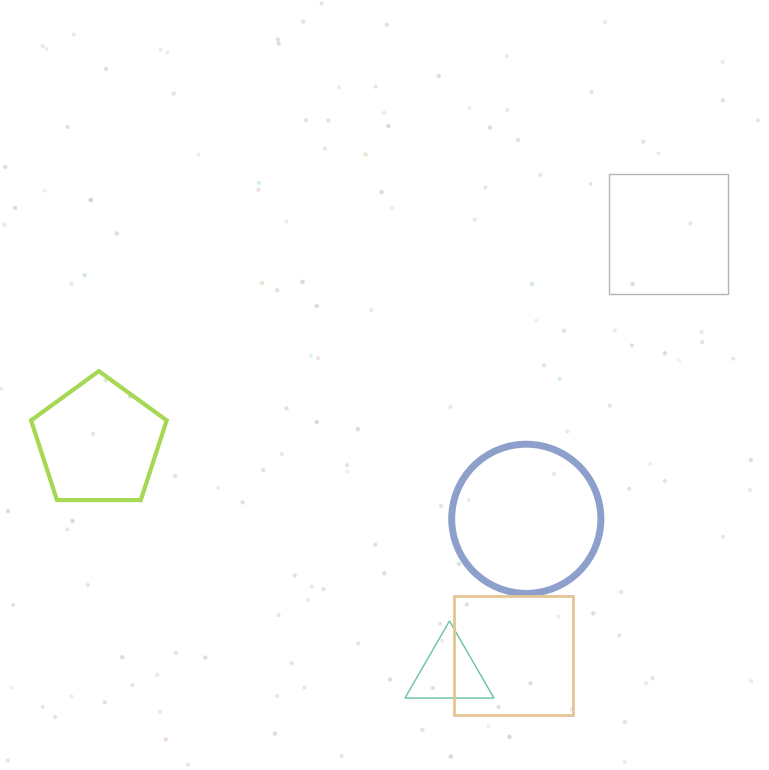[{"shape": "triangle", "thickness": 0.5, "radius": 0.33, "center": [0.584, 0.127]}, {"shape": "circle", "thickness": 2.5, "radius": 0.48, "center": [0.683, 0.326]}, {"shape": "pentagon", "thickness": 1.5, "radius": 0.46, "center": [0.128, 0.425]}, {"shape": "square", "thickness": 1, "radius": 0.39, "center": [0.667, 0.149]}, {"shape": "square", "thickness": 0.5, "radius": 0.39, "center": [0.868, 0.696]}]